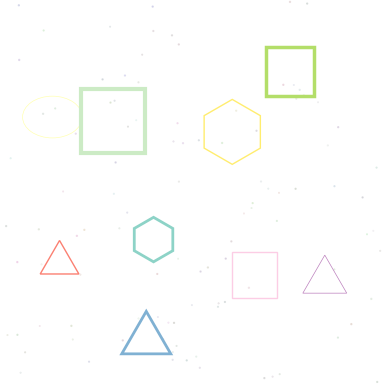[{"shape": "hexagon", "thickness": 2, "radius": 0.29, "center": [0.399, 0.378]}, {"shape": "oval", "thickness": 0.5, "radius": 0.39, "center": [0.136, 0.696]}, {"shape": "triangle", "thickness": 1, "radius": 0.29, "center": [0.155, 0.317]}, {"shape": "triangle", "thickness": 2, "radius": 0.37, "center": [0.38, 0.118]}, {"shape": "square", "thickness": 2.5, "radius": 0.32, "center": [0.753, 0.813]}, {"shape": "square", "thickness": 1, "radius": 0.3, "center": [0.661, 0.286]}, {"shape": "triangle", "thickness": 0.5, "radius": 0.33, "center": [0.844, 0.271]}, {"shape": "square", "thickness": 3, "radius": 0.41, "center": [0.294, 0.685]}, {"shape": "hexagon", "thickness": 1, "radius": 0.42, "center": [0.603, 0.657]}]